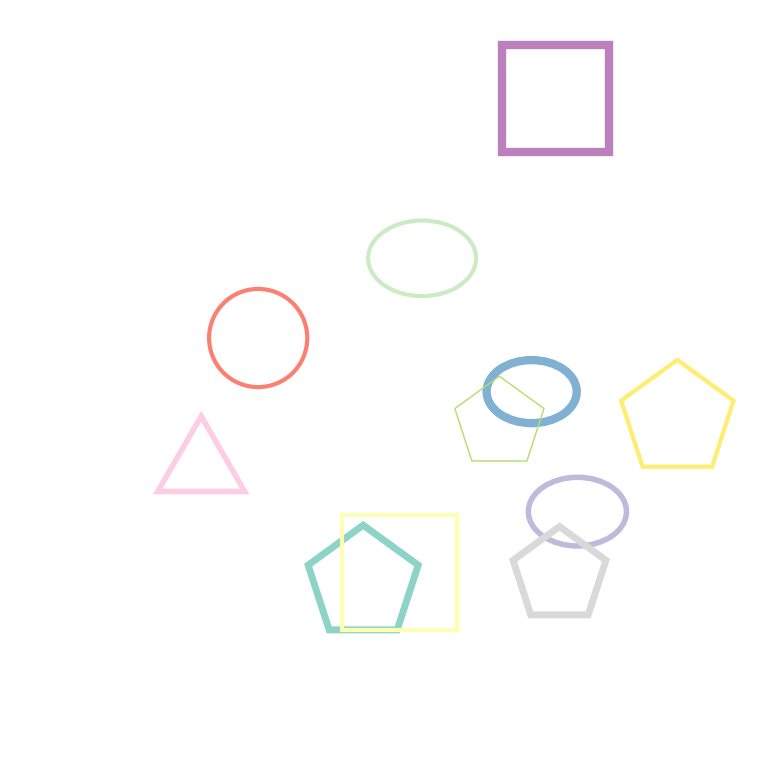[{"shape": "pentagon", "thickness": 2.5, "radius": 0.38, "center": [0.472, 0.243]}, {"shape": "square", "thickness": 1.5, "radius": 0.37, "center": [0.519, 0.256]}, {"shape": "oval", "thickness": 2, "radius": 0.32, "center": [0.75, 0.336]}, {"shape": "circle", "thickness": 1.5, "radius": 0.32, "center": [0.335, 0.561]}, {"shape": "oval", "thickness": 3, "radius": 0.29, "center": [0.69, 0.491]}, {"shape": "pentagon", "thickness": 0.5, "radius": 0.3, "center": [0.649, 0.451]}, {"shape": "triangle", "thickness": 2, "radius": 0.33, "center": [0.261, 0.394]}, {"shape": "pentagon", "thickness": 2.5, "radius": 0.32, "center": [0.727, 0.253]}, {"shape": "square", "thickness": 3, "radius": 0.35, "center": [0.721, 0.872]}, {"shape": "oval", "thickness": 1.5, "radius": 0.35, "center": [0.548, 0.665]}, {"shape": "pentagon", "thickness": 1.5, "radius": 0.38, "center": [0.88, 0.456]}]